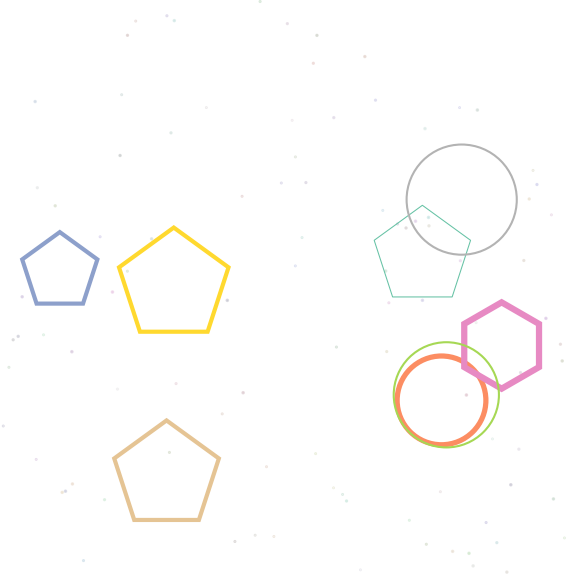[{"shape": "pentagon", "thickness": 0.5, "radius": 0.44, "center": [0.731, 0.556]}, {"shape": "circle", "thickness": 2.5, "radius": 0.38, "center": [0.765, 0.306]}, {"shape": "pentagon", "thickness": 2, "radius": 0.34, "center": [0.104, 0.529]}, {"shape": "hexagon", "thickness": 3, "radius": 0.37, "center": [0.869, 0.401]}, {"shape": "circle", "thickness": 1, "radius": 0.46, "center": [0.773, 0.315]}, {"shape": "pentagon", "thickness": 2, "radius": 0.5, "center": [0.301, 0.505]}, {"shape": "pentagon", "thickness": 2, "radius": 0.48, "center": [0.288, 0.176]}, {"shape": "circle", "thickness": 1, "radius": 0.48, "center": [0.799, 0.653]}]